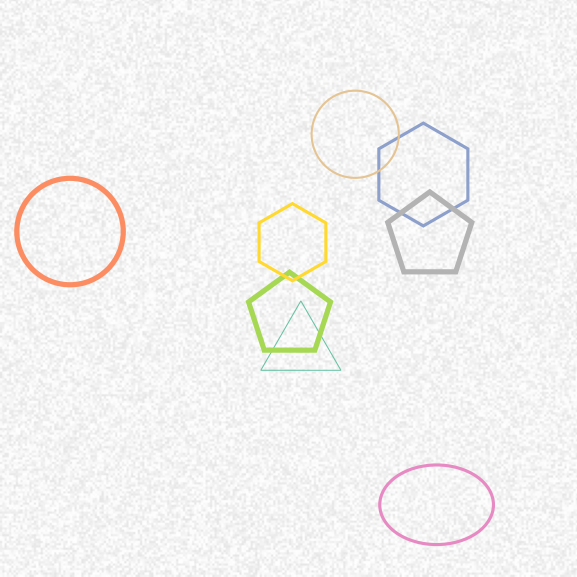[{"shape": "triangle", "thickness": 0.5, "radius": 0.4, "center": [0.521, 0.398]}, {"shape": "circle", "thickness": 2.5, "radius": 0.46, "center": [0.121, 0.598]}, {"shape": "hexagon", "thickness": 1.5, "radius": 0.44, "center": [0.733, 0.697]}, {"shape": "oval", "thickness": 1.5, "radius": 0.49, "center": [0.756, 0.125]}, {"shape": "pentagon", "thickness": 2.5, "radius": 0.37, "center": [0.501, 0.453]}, {"shape": "hexagon", "thickness": 1.5, "radius": 0.33, "center": [0.506, 0.58]}, {"shape": "circle", "thickness": 1, "radius": 0.38, "center": [0.615, 0.767]}, {"shape": "pentagon", "thickness": 2.5, "radius": 0.38, "center": [0.744, 0.59]}]